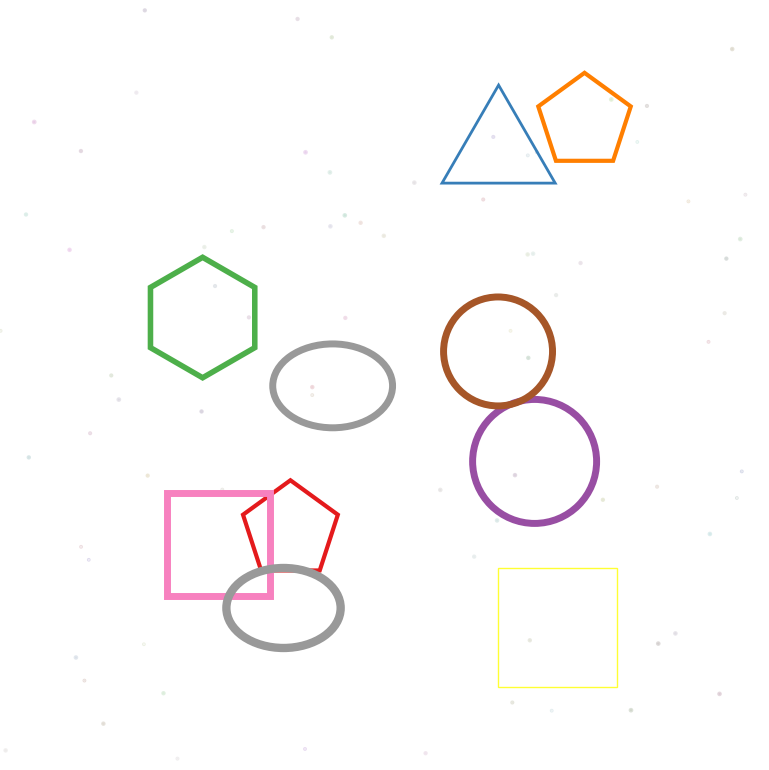[{"shape": "pentagon", "thickness": 1.5, "radius": 0.32, "center": [0.377, 0.312]}, {"shape": "triangle", "thickness": 1, "radius": 0.42, "center": [0.648, 0.805]}, {"shape": "hexagon", "thickness": 2, "radius": 0.39, "center": [0.263, 0.588]}, {"shape": "circle", "thickness": 2.5, "radius": 0.4, "center": [0.694, 0.401]}, {"shape": "pentagon", "thickness": 1.5, "radius": 0.32, "center": [0.759, 0.842]}, {"shape": "square", "thickness": 0.5, "radius": 0.39, "center": [0.724, 0.185]}, {"shape": "circle", "thickness": 2.5, "radius": 0.35, "center": [0.647, 0.544]}, {"shape": "square", "thickness": 2.5, "radius": 0.33, "center": [0.284, 0.293]}, {"shape": "oval", "thickness": 3, "radius": 0.37, "center": [0.368, 0.21]}, {"shape": "oval", "thickness": 2.5, "radius": 0.39, "center": [0.432, 0.499]}]